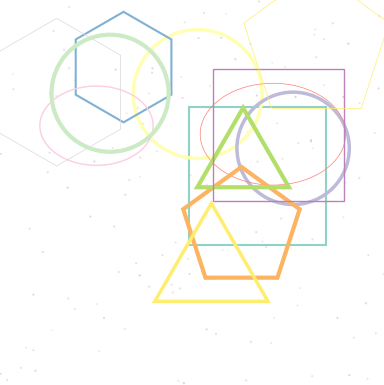[{"shape": "square", "thickness": 1.5, "radius": 0.89, "center": [0.668, 0.543]}, {"shape": "circle", "thickness": 2.5, "radius": 0.84, "center": [0.514, 0.756]}, {"shape": "circle", "thickness": 2.5, "radius": 0.73, "center": [0.761, 0.615]}, {"shape": "oval", "thickness": 0.5, "radius": 0.94, "center": [0.709, 0.651]}, {"shape": "hexagon", "thickness": 1.5, "radius": 0.72, "center": [0.321, 0.826]}, {"shape": "pentagon", "thickness": 3, "radius": 0.8, "center": [0.627, 0.407]}, {"shape": "triangle", "thickness": 3, "radius": 0.69, "center": [0.631, 0.582]}, {"shape": "oval", "thickness": 1, "radius": 0.74, "center": [0.251, 0.673]}, {"shape": "hexagon", "thickness": 0.5, "radius": 0.96, "center": [0.147, 0.761]}, {"shape": "square", "thickness": 1, "radius": 0.86, "center": [0.723, 0.649]}, {"shape": "circle", "thickness": 3, "radius": 0.76, "center": [0.286, 0.758]}, {"shape": "triangle", "thickness": 2.5, "radius": 0.85, "center": [0.549, 0.302]}, {"shape": "pentagon", "thickness": 0.5, "radius": 0.99, "center": [0.822, 0.879]}]